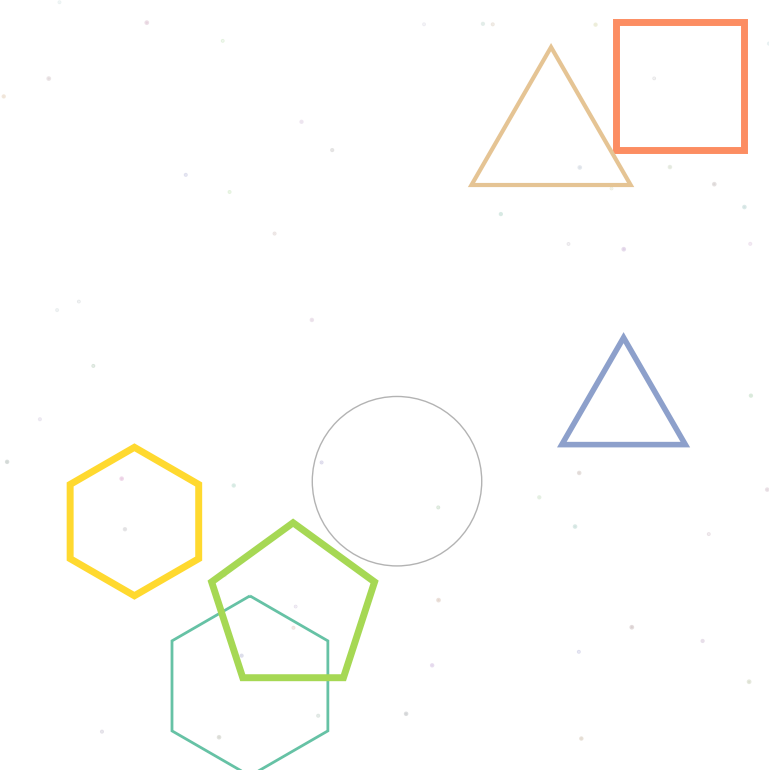[{"shape": "hexagon", "thickness": 1, "radius": 0.58, "center": [0.325, 0.109]}, {"shape": "square", "thickness": 2.5, "radius": 0.42, "center": [0.883, 0.889]}, {"shape": "triangle", "thickness": 2, "radius": 0.46, "center": [0.81, 0.469]}, {"shape": "pentagon", "thickness": 2.5, "radius": 0.56, "center": [0.381, 0.21]}, {"shape": "hexagon", "thickness": 2.5, "radius": 0.48, "center": [0.175, 0.323]}, {"shape": "triangle", "thickness": 1.5, "radius": 0.6, "center": [0.716, 0.819]}, {"shape": "circle", "thickness": 0.5, "radius": 0.55, "center": [0.516, 0.375]}]